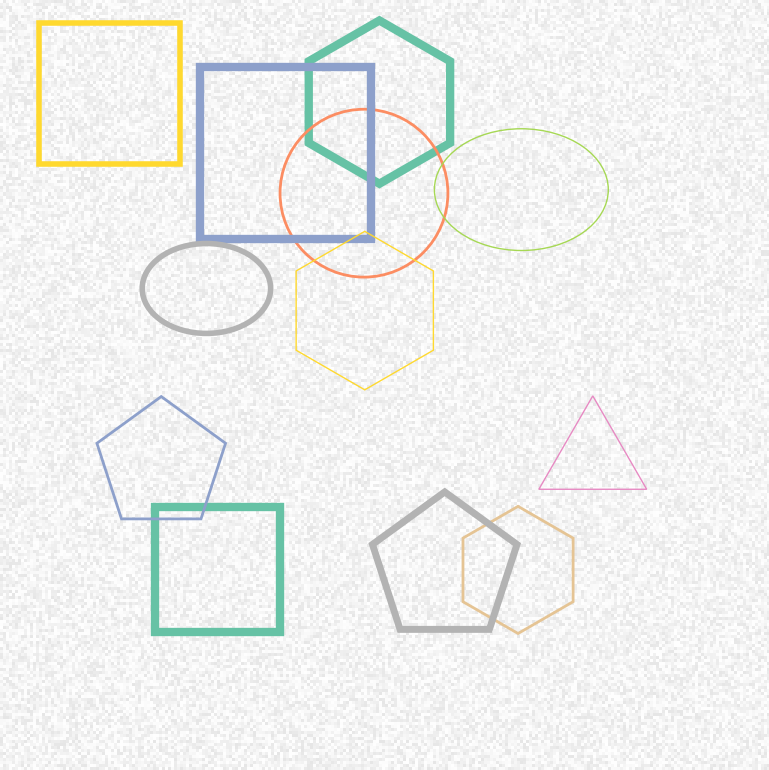[{"shape": "square", "thickness": 3, "radius": 0.41, "center": [0.282, 0.261]}, {"shape": "hexagon", "thickness": 3, "radius": 0.53, "center": [0.493, 0.867]}, {"shape": "circle", "thickness": 1, "radius": 0.55, "center": [0.473, 0.749]}, {"shape": "pentagon", "thickness": 1, "radius": 0.44, "center": [0.209, 0.397]}, {"shape": "square", "thickness": 3, "radius": 0.56, "center": [0.371, 0.801]}, {"shape": "triangle", "thickness": 0.5, "radius": 0.4, "center": [0.77, 0.405]}, {"shape": "oval", "thickness": 0.5, "radius": 0.56, "center": [0.677, 0.754]}, {"shape": "square", "thickness": 2, "radius": 0.46, "center": [0.142, 0.879]}, {"shape": "hexagon", "thickness": 0.5, "radius": 0.51, "center": [0.474, 0.597]}, {"shape": "hexagon", "thickness": 1, "radius": 0.41, "center": [0.673, 0.26]}, {"shape": "pentagon", "thickness": 2.5, "radius": 0.49, "center": [0.578, 0.262]}, {"shape": "oval", "thickness": 2, "radius": 0.42, "center": [0.268, 0.625]}]